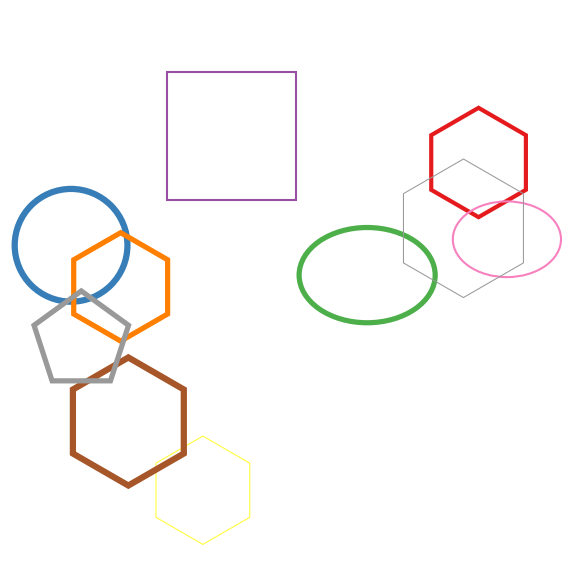[{"shape": "hexagon", "thickness": 2, "radius": 0.47, "center": [0.829, 0.718]}, {"shape": "circle", "thickness": 3, "radius": 0.49, "center": [0.123, 0.574]}, {"shape": "oval", "thickness": 2.5, "radius": 0.59, "center": [0.636, 0.523]}, {"shape": "square", "thickness": 1, "radius": 0.56, "center": [0.401, 0.763]}, {"shape": "hexagon", "thickness": 2.5, "radius": 0.47, "center": [0.209, 0.502]}, {"shape": "hexagon", "thickness": 0.5, "radius": 0.47, "center": [0.351, 0.15]}, {"shape": "hexagon", "thickness": 3, "radius": 0.55, "center": [0.222, 0.269]}, {"shape": "oval", "thickness": 1, "radius": 0.47, "center": [0.878, 0.585]}, {"shape": "pentagon", "thickness": 2.5, "radius": 0.43, "center": [0.141, 0.409]}, {"shape": "hexagon", "thickness": 0.5, "radius": 0.6, "center": [0.803, 0.604]}]